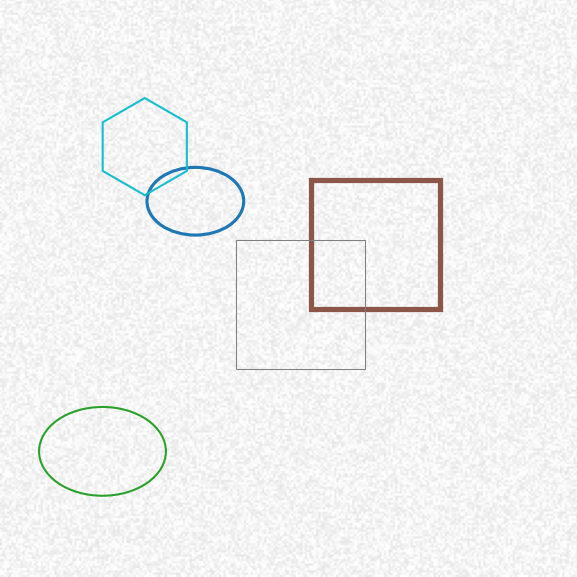[{"shape": "oval", "thickness": 1.5, "radius": 0.42, "center": [0.338, 0.651]}, {"shape": "oval", "thickness": 1, "radius": 0.55, "center": [0.177, 0.218]}, {"shape": "square", "thickness": 2.5, "radius": 0.56, "center": [0.65, 0.575]}, {"shape": "square", "thickness": 0.5, "radius": 0.56, "center": [0.52, 0.472]}, {"shape": "hexagon", "thickness": 1, "radius": 0.42, "center": [0.251, 0.745]}]